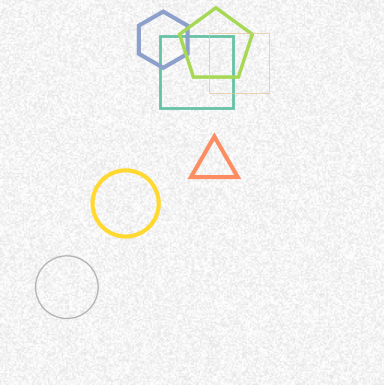[{"shape": "square", "thickness": 2, "radius": 0.47, "center": [0.51, 0.812]}, {"shape": "triangle", "thickness": 3, "radius": 0.35, "center": [0.557, 0.575]}, {"shape": "hexagon", "thickness": 3, "radius": 0.37, "center": [0.424, 0.897]}, {"shape": "pentagon", "thickness": 2.5, "radius": 0.5, "center": [0.561, 0.88]}, {"shape": "circle", "thickness": 3, "radius": 0.43, "center": [0.326, 0.472]}, {"shape": "square", "thickness": 0.5, "radius": 0.39, "center": [0.621, 0.836]}, {"shape": "circle", "thickness": 1, "radius": 0.41, "center": [0.174, 0.254]}]